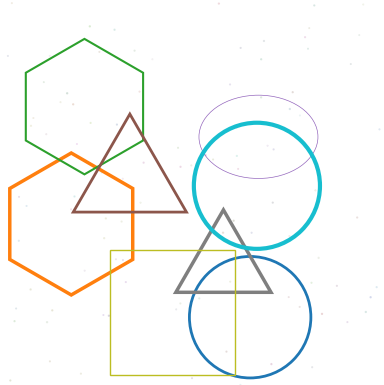[{"shape": "circle", "thickness": 2, "radius": 0.79, "center": [0.65, 0.176]}, {"shape": "hexagon", "thickness": 2.5, "radius": 0.92, "center": [0.185, 0.418]}, {"shape": "hexagon", "thickness": 1.5, "radius": 0.88, "center": [0.219, 0.723]}, {"shape": "oval", "thickness": 0.5, "radius": 0.77, "center": [0.671, 0.645]}, {"shape": "triangle", "thickness": 2, "radius": 0.85, "center": [0.337, 0.534]}, {"shape": "triangle", "thickness": 2.5, "radius": 0.71, "center": [0.58, 0.312]}, {"shape": "square", "thickness": 1, "radius": 0.81, "center": [0.449, 0.188]}, {"shape": "circle", "thickness": 3, "radius": 0.82, "center": [0.667, 0.517]}]